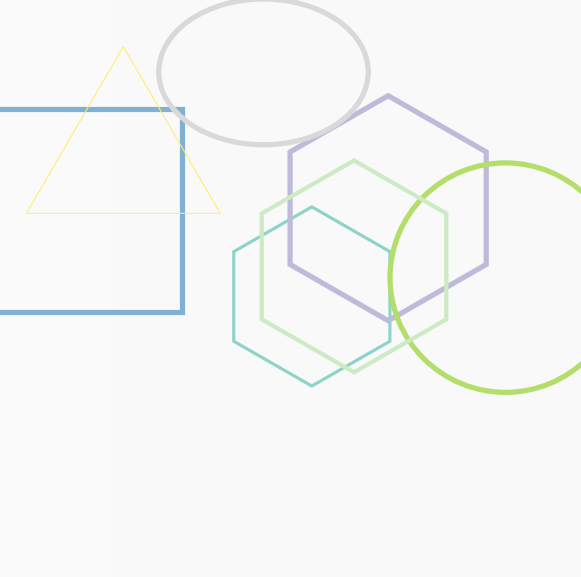[{"shape": "hexagon", "thickness": 1.5, "radius": 0.78, "center": [0.536, 0.486]}, {"shape": "hexagon", "thickness": 2.5, "radius": 0.97, "center": [0.668, 0.639]}, {"shape": "square", "thickness": 2.5, "radius": 0.88, "center": [0.138, 0.634]}, {"shape": "circle", "thickness": 2.5, "radius": 0.99, "center": [0.87, 0.518]}, {"shape": "oval", "thickness": 2.5, "radius": 0.9, "center": [0.453, 0.875]}, {"shape": "hexagon", "thickness": 2, "radius": 0.92, "center": [0.609, 0.538]}, {"shape": "triangle", "thickness": 0.5, "radius": 0.96, "center": [0.212, 0.726]}]